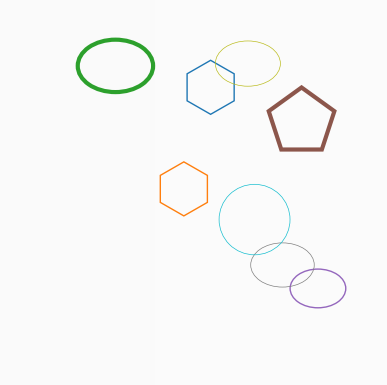[{"shape": "hexagon", "thickness": 1, "radius": 0.35, "center": [0.544, 0.773]}, {"shape": "hexagon", "thickness": 1, "radius": 0.35, "center": [0.474, 0.509]}, {"shape": "oval", "thickness": 3, "radius": 0.49, "center": [0.298, 0.829]}, {"shape": "oval", "thickness": 1, "radius": 0.36, "center": [0.82, 0.251]}, {"shape": "pentagon", "thickness": 3, "radius": 0.45, "center": [0.778, 0.684]}, {"shape": "oval", "thickness": 0.5, "radius": 0.41, "center": [0.729, 0.312]}, {"shape": "oval", "thickness": 0.5, "radius": 0.42, "center": [0.64, 0.835]}, {"shape": "circle", "thickness": 0.5, "radius": 0.46, "center": [0.657, 0.43]}]